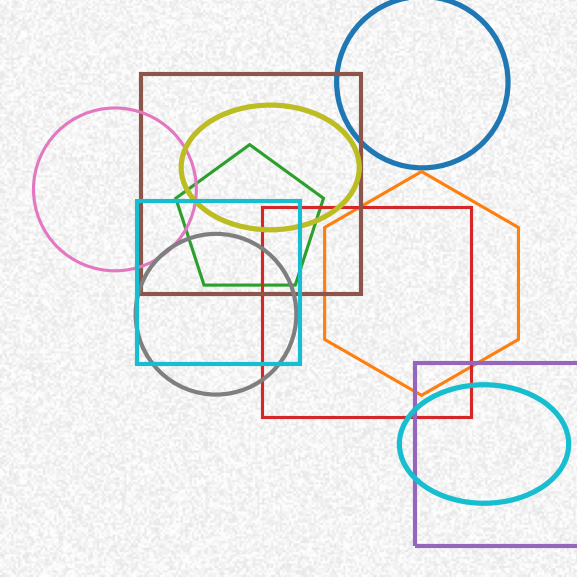[{"shape": "circle", "thickness": 2.5, "radius": 0.74, "center": [0.731, 0.857]}, {"shape": "hexagon", "thickness": 1.5, "radius": 0.97, "center": [0.73, 0.508]}, {"shape": "pentagon", "thickness": 1.5, "radius": 0.67, "center": [0.432, 0.614]}, {"shape": "square", "thickness": 1.5, "radius": 0.91, "center": [0.635, 0.458]}, {"shape": "square", "thickness": 2, "radius": 0.79, "center": [0.877, 0.212]}, {"shape": "square", "thickness": 2, "radius": 0.95, "center": [0.434, 0.681]}, {"shape": "circle", "thickness": 1.5, "radius": 0.7, "center": [0.199, 0.671]}, {"shape": "circle", "thickness": 2, "radius": 0.7, "center": [0.374, 0.455]}, {"shape": "oval", "thickness": 2.5, "radius": 0.77, "center": [0.468, 0.709]}, {"shape": "oval", "thickness": 2.5, "radius": 0.73, "center": [0.838, 0.23]}, {"shape": "square", "thickness": 2, "radius": 0.71, "center": [0.378, 0.509]}]